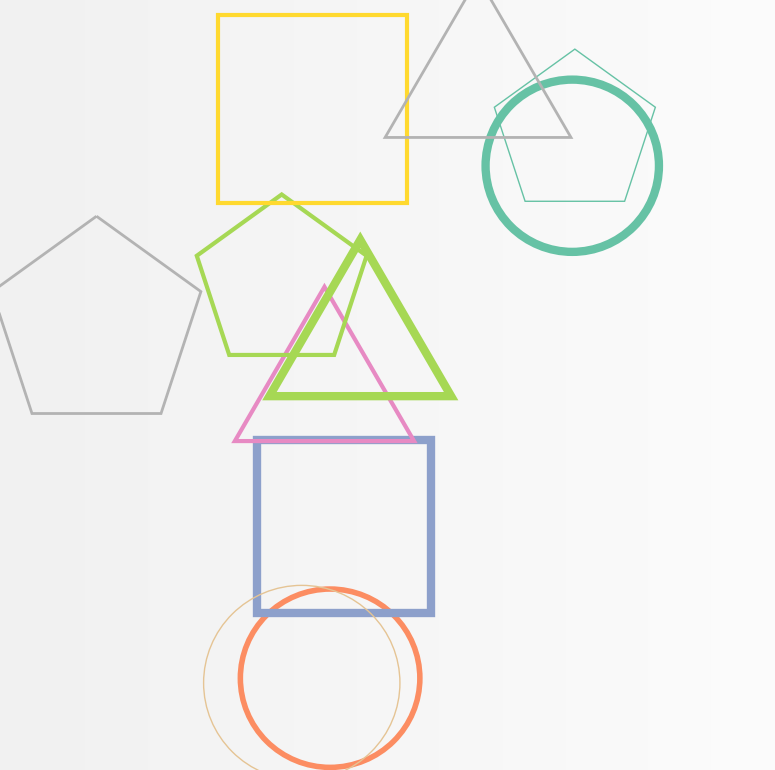[{"shape": "circle", "thickness": 3, "radius": 0.56, "center": [0.738, 0.785]}, {"shape": "pentagon", "thickness": 0.5, "radius": 0.55, "center": [0.742, 0.827]}, {"shape": "circle", "thickness": 2, "radius": 0.58, "center": [0.426, 0.119]}, {"shape": "square", "thickness": 3, "radius": 0.56, "center": [0.444, 0.316]}, {"shape": "triangle", "thickness": 1.5, "radius": 0.67, "center": [0.419, 0.494]}, {"shape": "pentagon", "thickness": 1.5, "radius": 0.58, "center": [0.363, 0.632]}, {"shape": "triangle", "thickness": 3, "radius": 0.68, "center": [0.465, 0.553]}, {"shape": "square", "thickness": 1.5, "radius": 0.61, "center": [0.403, 0.858]}, {"shape": "circle", "thickness": 0.5, "radius": 0.63, "center": [0.389, 0.113]}, {"shape": "pentagon", "thickness": 1, "radius": 0.71, "center": [0.125, 0.578]}, {"shape": "triangle", "thickness": 1, "radius": 0.69, "center": [0.617, 0.891]}]